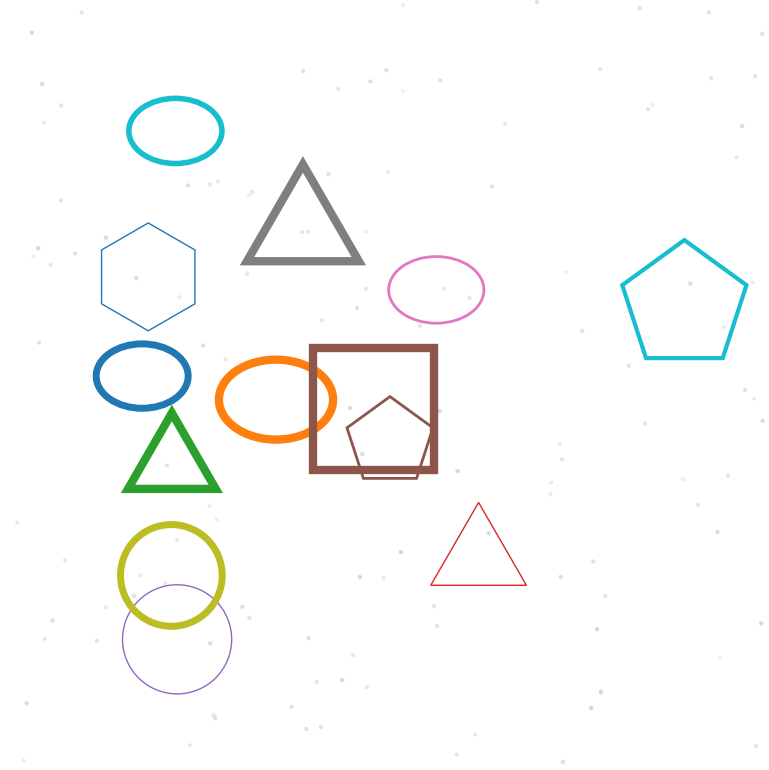[{"shape": "hexagon", "thickness": 0.5, "radius": 0.35, "center": [0.193, 0.64]}, {"shape": "oval", "thickness": 2.5, "radius": 0.3, "center": [0.185, 0.512]}, {"shape": "oval", "thickness": 3, "radius": 0.37, "center": [0.358, 0.481]}, {"shape": "triangle", "thickness": 3, "radius": 0.33, "center": [0.223, 0.398]}, {"shape": "triangle", "thickness": 0.5, "radius": 0.36, "center": [0.622, 0.276]}, {"shape": "circle", "thickness": 0.5, "radius": 0.35, "center": [0.23, 0.17]}, {"shape": "square", "thickness": 3, "radius": 0.4, "center": [0.485, 0.469]}, {"shape": "pentagon", "thickness": 1, "radius": 0.29, "center": [0.506, 0.426]}, {"shape": "oval", "thickness": 1, "radius": 0.31, "center": [0.567, 0.624]}, {"shape": "triangle", "thickness": 3, "radius": 0.42, "center": [0.393, 0.703]}, {"shape": "circle", "thickness": 2.5, "radius": 0.33, "center": [0.223, 0.253]}, {"shape": "pentagon", "thickness": 1.5, "radius": 0.42, "center": [0.889, 0.603]}, {"shape": "oval", "thickness": 2, "radius": 0.3, "center": [0.228, 0.83]}]